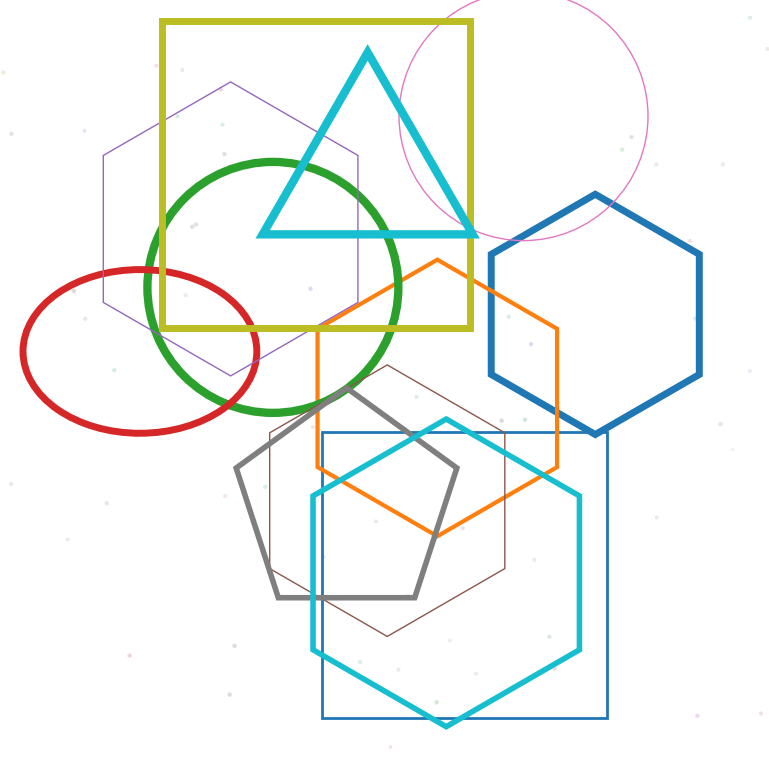[{"shape": "hexagon", "thickness": 2.5, "radius": 0.78, "center": [0.773, 0.592]}, {"shape": "square", "thickness": 1, "radius": 0.93, "center": [0.604, 0.253]}, {"shape": "hexagon", "thickness": 1.5, "radius": 0.9, "center": [0.568, 0.483]}, {"shape": "circle", "thickness": 3, "radius": 0.81, "center": [0.354, 0.627]}, {"shape": "oval", "thickness": 2.5, "radius": 0.76, "center": [0.182, 0.544]}, {"shape": "hexagon", "thickness": 0.5, "radius": 0.95, "center": [0.299, 0.703]}, {"shape": "hexagon", "thickness": 0.5, "radius": 0.88, "center": [0.503, 0.35]}, {"shape": "circle", "thickness": 0.5, "radius": 0.81, "center": [0.68, 0.849]}, {"shape": "pentagon", "thickness": 2, "radius": 0.75, "center": [0.45, 0.346]}, {"shape": "square", "thickness": 2.5, "radius": 1.0, "center": [0.41, 0.773]}, {"shape": "triangle", "thickness": 3, "radius": 0.79, "center": [0.477, 0.774]}, {"shape": "hexagon", "thickness": 2, "radius": 1.0, "center": [0.58, 0.256]}]